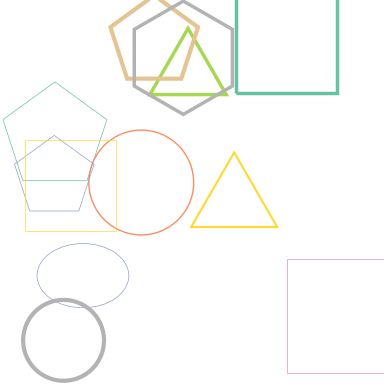[{"shape": "pentagon", "thickness": 0.5, "radius": 0.71, "center": [0.143, 0.645]}, {"shape": "square", "thickness": 2.5, "radius": 0.65, "center": [0.744, 0.888]}, {"shape": "circle", "thickness": 1, "radius": 0.68, "center": [0.367, 0.526]}, {"shape": "pentagon", "thickness": 0.5, "radius": 0.54, "center": [0.141, 0.54]}, {"shape": "oval", "thickness": 0.5, "radius": 0.6, "center": [0.215, 0.284]}, {"shape": "square", "thickness": 0.5, "radius": 0.75, "center": [0.896, 0.179]}, {"shape": "triangle", "thickness": 2.5, "radius": 0.57, "center": [0.488, 0.812]}, {"shape": "triangle", "thickness": 1.5, "radius": 0.65, "center": [0.608, 0.475]}, {"shape": "square", "thickness": 0.5, "radius": 0.59, "center": [0.182, 0.517]}, {"shape": "pentagon", "thickness": 3, "radius": 0.6, "center": [0.401, 0.892]}, {"shape": "circle", "thickness": 3, "radius": 0.53, "center": [0.165, 0.116]}, {"shape": "hexagon", "thickness": 2.5, "radius": 0.74, "center": [0.476, 0.85]}]